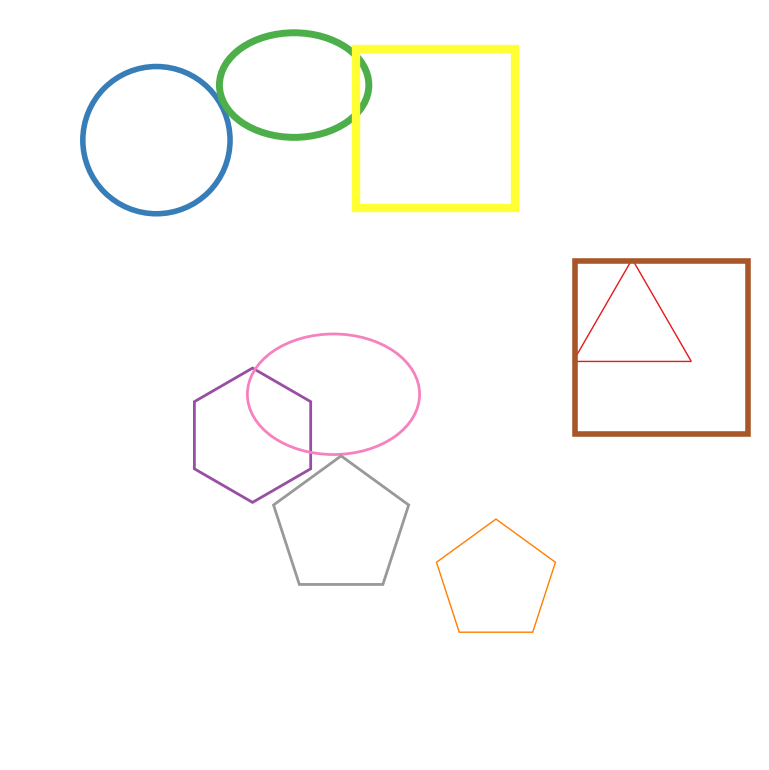[{"shape": "triangle", "thickness": 0.5, "radius": 0.44, "center": [0.821, 0.575]}, {"shape": "circle", "thickness": 2, "radius": 0.48, "center": [0.203, 0.818]}, {"shape": "oval", "thickness": 2.5, "radius": 0.49, "center": [0.382, 0.89]}, {"shape": "hexagon", "thickness": 1, "radius": 0.44, "center": [0.328, 0.435]}, {"shape": "pentagon", "thickness": 0.5, "radius": 0.41, "center": [0.644, 0.245]}, {"shape": "square", "thickness": 3, "radius": 0.52, "center": [0.565, 0.834]}, {"shape": "square", "thickness": 2, "radius": 0.56, "center": [0.859, 0.549]}, {"shape": "oval", "thickness": 1, "radius": 0.56, "center": [0.433, 0.488]}, {"shape": "pentagon", "thickness": 1, "radius": 0.46, "center": [0.443, 0.316]}]